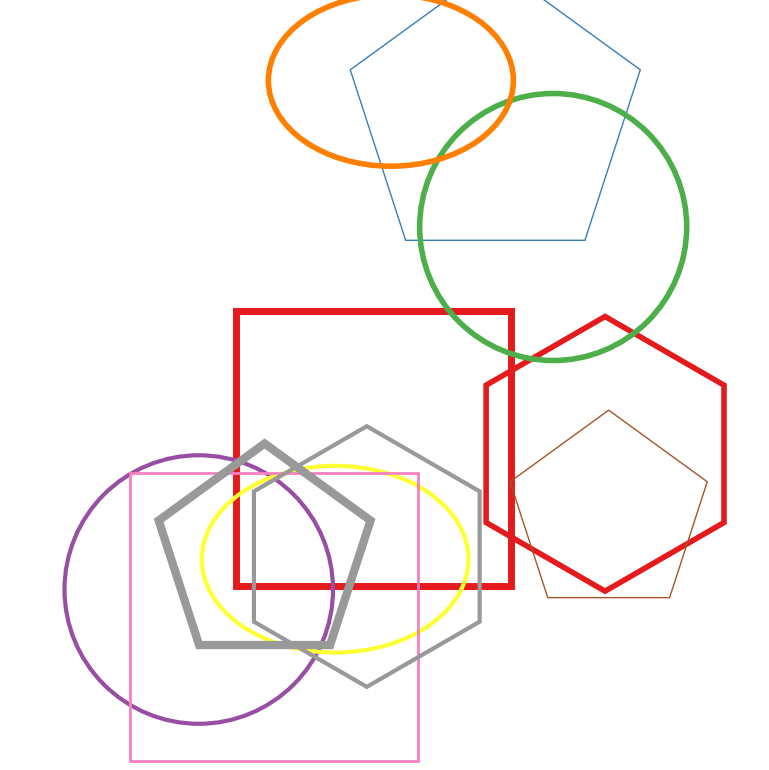[{"shape": "square", "thickness": 2.5, "radius": 0.89, "center": [0.485, 0.418]}, {"shape": "hexagon", "thickness": 2, "radius": 0.89, "center": [0.786, 0.411]}, {"shape": "pentagon", "thickness": 0.5, "radius": 0.99, "center": [0.643, 0.848]}, {"shape": "circle", "thickness": 2, "radius": 0.87, "center": [0.718, 0.705]}, {"shape": "circle", "thickness": 1.5, "radius": 0.87, "center": [0.258, 0.234]}, {"shape": "oval", "thickness": 2, "radius": 0.8, "center": [0.508, 0.896]}, {"shape": "oval", "thickness": 1.5, "radius": 0.87, "center": [0.435, 0.274]}, {"shape": "pentagon", "thickness": 0.5, "radius": 0.67, "center": [0.79, 0.333]}, {"shape": "square", "thickness": 1, "radius": 0.93, "center": [0.355, 0.199]}, {"shape": "pentagon", "thickness": 3, "radius": 0.72, "center": [0.344, 0.279]}, {"shape": "hexagon", "thickness": 1.5, "radius": 0.85, "center": [0.476, 0.277]}]